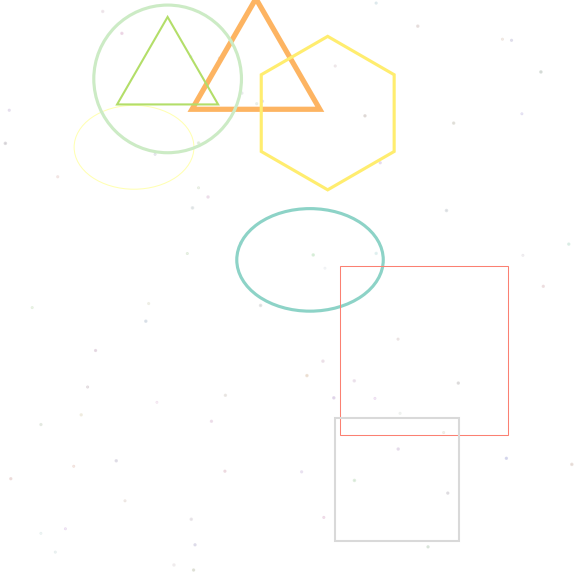[{"shape": "oval", "thickness": 1.5, "radius": 0.63, "center": [0.537, 0.549]}, {"shape": "oval", "thickness": 0.5, "radius": 0.52, "center": [0.232, 0.744]}, {"shape": "square", "thickness": 0.5, "radius": 0.73, "center": [0.734, 0.392]}, {"shape": "triangle", "thickness": 2.5, "radius": 0.64, "center": [0.443, 0.874]}, {"shape": "triangle", "thickness": 1, "radius": 0.5, "center": [0.29, 0.869]}, {"shape": "square", "thickness": 1, "radius": 0.54, "center": [0.688, 0.169]}, {"shape": "circle", "thickness": 1.5, "radius": 0.64, "center": [0.29, 0.863]}, {"shape": "hexagon", "thickness": 1.5, "radius": 0.66, "center": [0.567, 0.803]}]